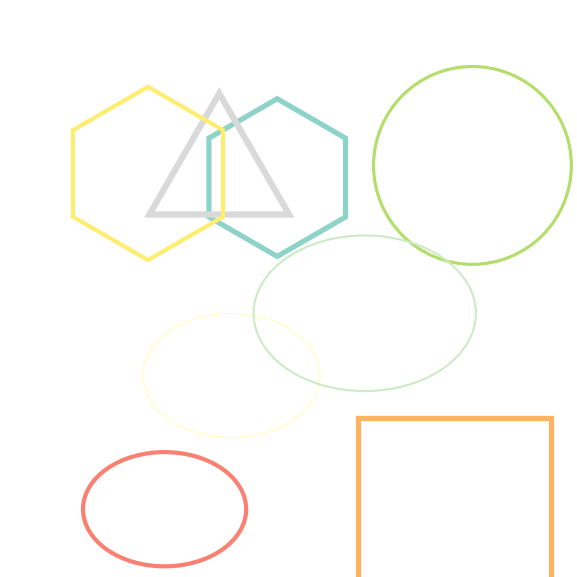[{"shape": "hexagon", "thickness": 2.5, "radius": 0.68, "center": [0.48, 0.692]}, {"shape": "oval", "thickness": 0.5, "radius": 0.77, "center": [0.401, 0.349]}, {"shape": "oval", "thickness": 2, "radius": 0.71, "center": [0.285, 0.117]}, {"shape": "square", "thickness": 2.5, "radius": 0.84, "center": [0.786, 0.108]}, {"shape": "circle", "thickness": 1.5, "radius": 0.86, "center": [0.818, 0.713]}, {"shape": "triangle", "thickness": 3, "radius": 0.7, "center": [0.38, 0.698]}, {"shape": "oval", "thickness": 1, "radius": 0.96, "center": [0.632, 0.457]}, {"shape": "hexagon", "thickness": 2, "radius": 0.75, "center": [0.256, 0.699]}]